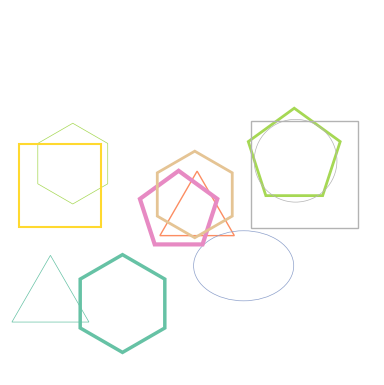[{"shape": "hexagon", "thickness": 2.5, "radius": 0.63, "center": [0.318, 0.212]}, {"shape": "triangle", "thickness": 0.5, "radius": 0.58, "center": [0.131, 0.221]}, {"shape": "triangle", "thickness": 1, "radius": 0.56, "center": [0.512, 0.444]}, {"shape": "oval", "thickness": 0.5, "radius": 0.65, "center": [0.633, 0.31]}, {"shape": "pentagon", "thickness": 3, "radius": 0.53, "center": [0.464, 0.451]}, {"shape": "pentagon", "thickness": 2, "radius": 0.63, "center": [0.764, 0.593]}, {"shape": "hexagon", "thickness": 0.5, "radius": 0.52, "center": [0.189, 0.575]}, {"shape": "square", "thickness": 1.5, "radius": 0.54, "center": [0.156, 0.518]}, {"shape": "hexagon", "thickness": 2, "radius": 0.56, "center": [0.506, 0.495]}, {"shape": "circle", "thickness": 0.5, "radius": 0.54, "center": [0.768, 0.583]}, {"shape": "square", "thickness": 1, "radius": 0.69, "center": [0.79, 0.548]}]